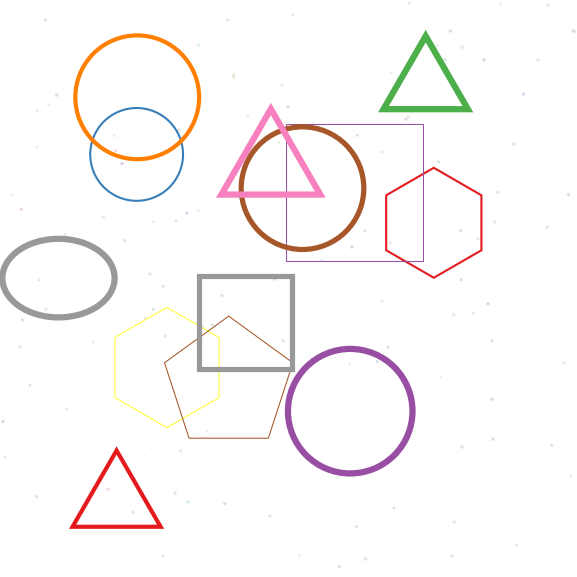[{"shape": "triangle", "thickness": 2, "radius": 0.44, "center": [0.202, 0.131]}, {"shape": "hexagon", "thickness": 1, "radius": 0.48, "center": [0.751, 0.613]}, {"shape": "circle", "thickness": 1, "radius": 0.4, "center": [0.237, 0.732]}, {"shape": "triangle", "thickness": 3, "radius": 0.42, "center": [0.737, 0.852]}, {"shape": "square", "thickness": 0.5, "radius": 0.59, "center": [0.614, 0.665]}, {"shape": "circle", "thickness": 3, "radius": 0.54, "center": [0.606, 0.287]}, {"shape": "circle", "thickness": 2, "radius": 0.54, "center": [0.238, 0.831]}, {"shape": "hexagon", "thickness": 0.5, "radius": 0.52, "center": [0.289, 0.363]}, {"shape": "circle", "thickness": 2.5, "radius": 0.53, "center": [0.524, 0.673]}, {"shape": "pentagon", "thickness": 0.5, "radius": 0.58, "center": [0.396, 0.335]}, {"shape": "triangle", "thickness": 3, "radius": 0.49, "center": [0.469, 0.712]}, {"shape": "oval", "thickness": 3, "radius": 0.49, "center": [0.101, 0.518]}, {"shape": "square", "thickness": 2.5, "radius": 0.4, "center": [0.426, 0.44]}]